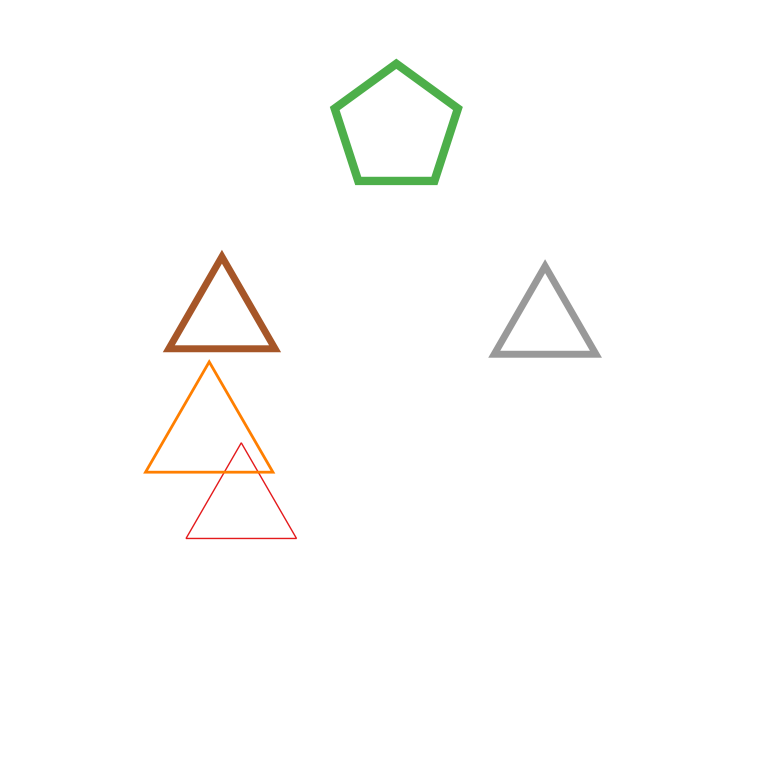[{"shape": "triangle", "thickness": 0.5, "radius": 0.41, "center": [0.313, 0.342]}, {"shape": "pentagon", "thickness": 3, "radius": 0.42, "center": [0.515, 0.833]}, {"shape": "triangle", "thickness": 1, "radius": 0.48, "center": [0.272, 0.435]}, {"shape": "triangle", "thickness": 2.5, "radius": 0.4, "center": [0.288, 0.587]}, {"shape": "triangle", "thickness": 2.5, "radius": 0.38, "center": [0.708, 0.578]}]